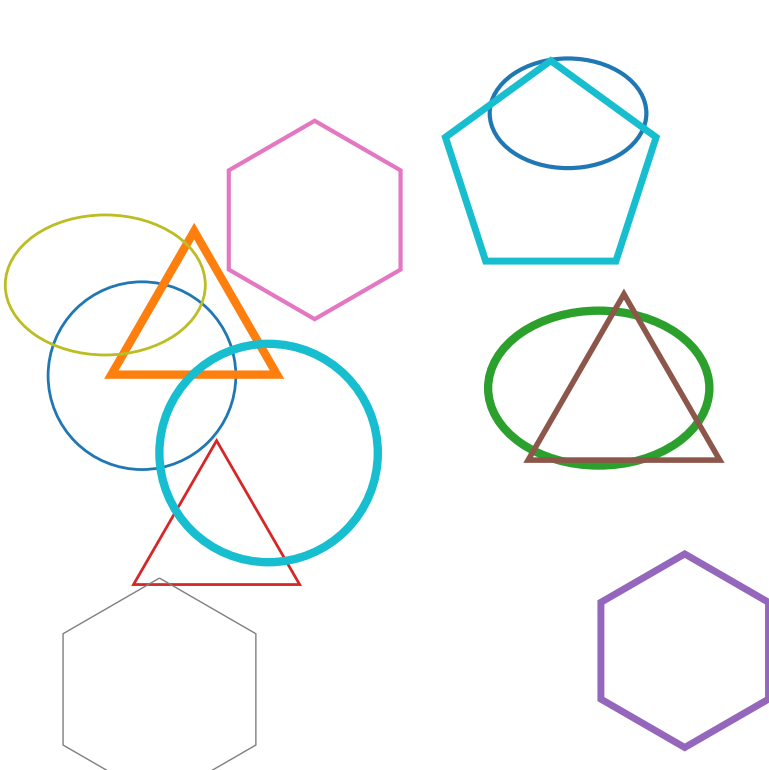[{"shape": "oval", "thickness": 1.5, "radius": 0.51, "center": [0.738, 0.853]}, {"shape": "circle", "thickness": 1, "radius": 0.61, "center": [0.184, 0.512]}, {"shape": "triangle", "thickness": 3, "radius": 0.62, "center": [0.252, 0.576]}, {"shape": "oval", "thickness": 3, "radius": 0.72, "center": [0.778, 0.496]}, {"shape": "triangle", "thickness": 1, "radius": 0.62, "center": [0.281, 0.303]}, {"shape": "hexagon", "thickness": 2.5, "radius": 0.63, "center": [0.889, 0.155]}, {"shape": "triangle", "thickness": 2, "radius": 0.72, "center": [0.81, 0.474]}, {"shape": "hexagon", "thickness": 1.5, "radius": 0.64, "center": [0.409, 0.714]}, {"shape": "hexagon", "thickness": 0.5, "radius": 0.72, "center": [0.207, 0.105]}, {"shape": "oval", "thickness": 1, "radius": 0.65, "center": [0.137, 0.63]}, {"shape": "pentagon", "thickness": 2.5, "radius": 0.72, "center": [0.715, 0.777]}, {"shape": "circle", "thickness": 3, "radius": 0.71, "center": [0.349, 0.412]}]